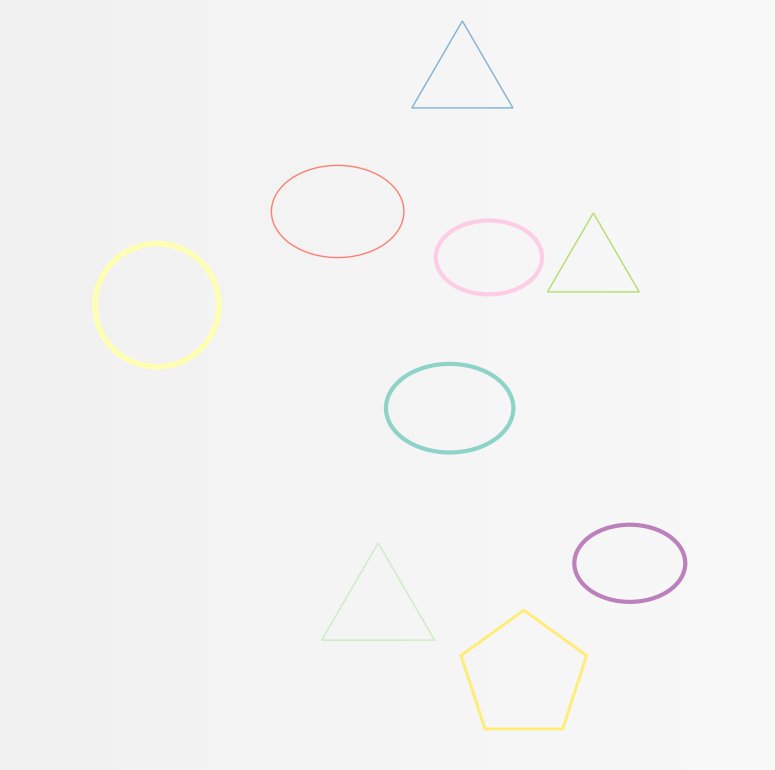[{"shape": "oval", "thickness": 1.5, "radius": 0.41, "center": [0.58, 0.47]}, {"shape": "circle", "thickness": 2, "radius": 0.4, "center": [0.203, 0.604]}, {"shape": "oval", "thickness": 0.5, "radius": 0.43, "center": [0.436, 0.725]}, {"shape": "triangle", "thickness": 0.5, "radius": 0.38, "center": [0.597, 0.897]}, {"shape": "triangle", "thickness": 0.5, "radius": 0.34, "center": [0.766, 0.655]}, {"shape": "oval", "thickness": 1.5, "radius": 0.34, "center": [0.631, 0.666]}, {"shape": "oval", "thickness": 1.5, "radius": 0.36, "center": [0.813, 0.268]}, {"shape": "triangle", "thickness": 0.5, "radius": 0.42, "center": [0.488, 0.211]}, {"shape": "pentagon", "thickness": 1, "radius": 0.43, "center": [0.676, 0.122]}]